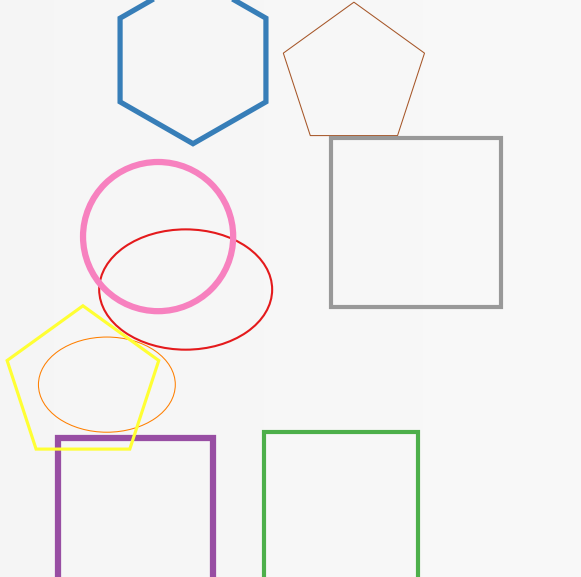[{"shape": "oval", "thickness": 1, "radius": 0.74, "center": [0.319, 0.498]}, {"shape": "hexagon", "thickness": 2.5, "radius": 0.72, "center": [0.332, 0.895]}, {"shape": "square", "thickness": 2, "radius": 0.66, "center": [0.587, 0.119]}, {"shape": "square", "thickness": 3, "radius": 0.67, "center": [0.233, 0.107]}, {"shape": "oval", "thickness": 0.5, "radius": 0.59, "center": [0.184, 0.333]}, {"shape": "pentagon", "thickness": 1.5, "radius": 0.69, "center": [0.143, 0.332]}, {"shape": "pentagon", "thickness": 0.5, "radius": 0.64, "center": [0.609, 0.868]}, {"shape": "circle", "thickness": 3, "radius": 0.65, "center": [0.272, 0.589]}, {"shape": "square", "thickness": 2, "radius": 0.73, "center": [0.716, 0.614]}]